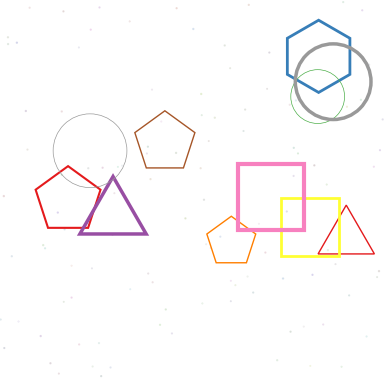[{"shape": "pentagon", "thickness": 1.5, "radius": 0.44, "center": [0.177, 0.48]}, {"shape": "triangle", "thickness": 1, "radius": 0.42, "center": [0.899, 0.383]}, {"shape": "hexagon", "thickness": 2, "radius": 0.47, "center": [0.828, 0.854]}, {"shape": "circle", "thickness": 0.5, "radius": 0.35, "center": [0.825, 0.749]}, {"shape": "triangle", "thickness": 2.5, "radius": 0.5, "center": [0.294, 0.442]}, {"shape": "pentagon", "thickness": 1, "radius": 0.33, "center": [0.601, 0.372]}, {"shape": "square", "thickness": 2, "radius": 0.38, "center": [0.805, 0.41]}, {"shape": "pentagon", "thickness": 1, "radius": 0.41, "center": [0.428, 0.63]}, {"shape": "square", "thickness": 3, "radius": 0.42, "center": [0.704, 0.488]}, {"shape": "circle", "thickness": 0.5, "radius": 0.48, "center": [0.234, 0.608]}, {"shape": "circle", "thickness": 2.5, "radius": 0.49, "center": [0.865, 0.788]}]